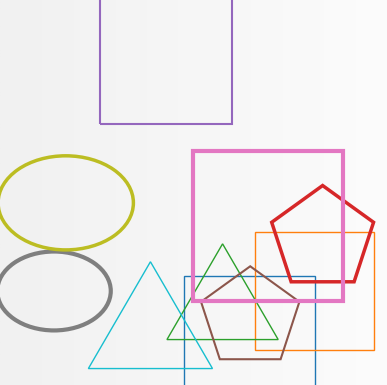[{"shape": "square", "thickness": 1, "radius": 0.85, "center": [0.643, 0.113]}, {"shape": "square", "thickness": 1, "radius": 0.77, "center": [0.812, 0.244]}, {"shape": "triangle", "thickness": 1, "radius": 0.83, "center": [0.574, 0.201]}, {"shape": "pentagon", "thickness": 2.5, "radius": 0.69, "center": [0.833, 0.38]}, {"shape": "square", "thickness": 1.5, "radius": 0.85, "center": [0.427, 0.848]}, {"shape": "pentagon", "thickness": 1.5, "radius": 0.67, "center": [0.646, 0.175]}, {"shape": "square", "thickness": 3, "radius": 0.97, "center": [0.691, 0.413]}, {"shape": "oval", "thickness": 3, "radius": 0.73, "center": [0.139, 0.244]}, {"shape": "oval", "thickness": 2.5, "radius": 0.87, "center": [0.17, 0.473]}, {"shape": "triangle", "thickness": 1, "radius": 0.92, "center": [0.388, 0.135]}]